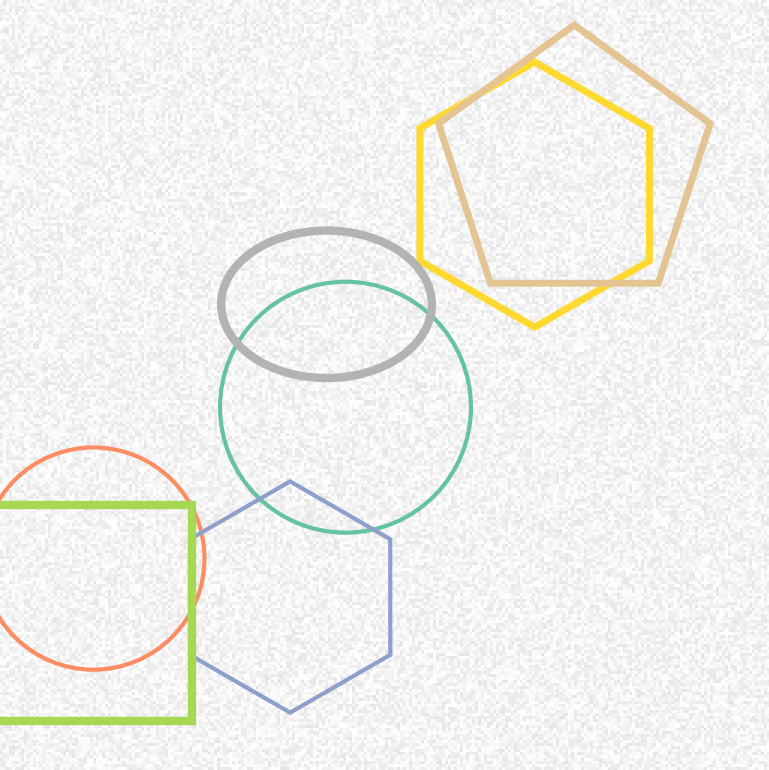[{"shape": "circle", "thickness": 1.5, "radius": 0.81, "center": [0.449, 0.471]}, {"shape": "circle", "thickness": 1.5, "radius": 0.72, "center": [0.121, 0.275]}, {"shape": "hexagon", "thickness": 1.5, "radius": 0.75, "center": [0.377, 0.225]}, {"shape": "square", "thickness": 3, "radius": 0.7, "center": [0.109, 0.204]}, {"shape": "hexagon", "thickness": 2.5, "radius": 0.86, "center": [0.694, 0.747]}, {"shape": "pentagon", "thickness": 2.5, "radius": 0.93, "center": [0.746, 0.782]}, {"shape": "oval", "thickness": 3, "radius": 0.68, "center": [0.424, 0.605]}]